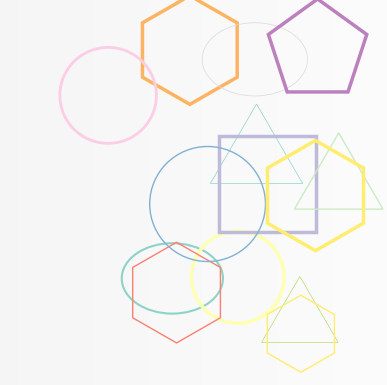[{"shape": "triangle", "thickness": 0.5, "radius": 0.69, "center": [0.662, 0.592]}, {"shape": "oval", "thickness": 1.5, "radius": 0.65, "center": [0.445, 0.277]}, {"shape": "circle", "thickness": 2.5, "radius": 0.6, "center": [0.614, 0.28]}, {"shape": "square", "thickness": 2.5, "radius": 0.62, "center": [0.69, 0.522]}, {"shape": "hexagon", "thickness": 1, "radius": 0.65, "center": [0.456, 0.24]}, {"shape": "circle", "thickness": 1, "radius": 0.75, "center": [0.536, 0.47]}, {"shape": "hexagon", "thickness": 2.5, "radius": 0.71, "center": [0.49, 0.87]}, {"shape": "triangle", "thickness": 0.5, "radius": 0.57, "center": [0.774, 0.168]}, {"shape": "circle", "thickness": 2, "radius": 0.62, "center": [0.279, 0.752]}, {"shape": "oval", "thickness": 0.5, "radius": 0.68, "center": [0.658, 0.846]}, {"shape": "pentagon", "thickness": 2.5, "radius": 0.67, "center": [0.82, 0.869]}, {"shape": "triangle", "thickness": 1, "radius": 0.66, "center": [0.874, 0.523]}, {"shape": "hexagon", "thickness": 1, "radius": 0.5, "center": [0.776, 0.133]}, {"shape": "hexagon", "thickness": 2.5, "radius": 0.72, "center": [0.814, 0.492]}]